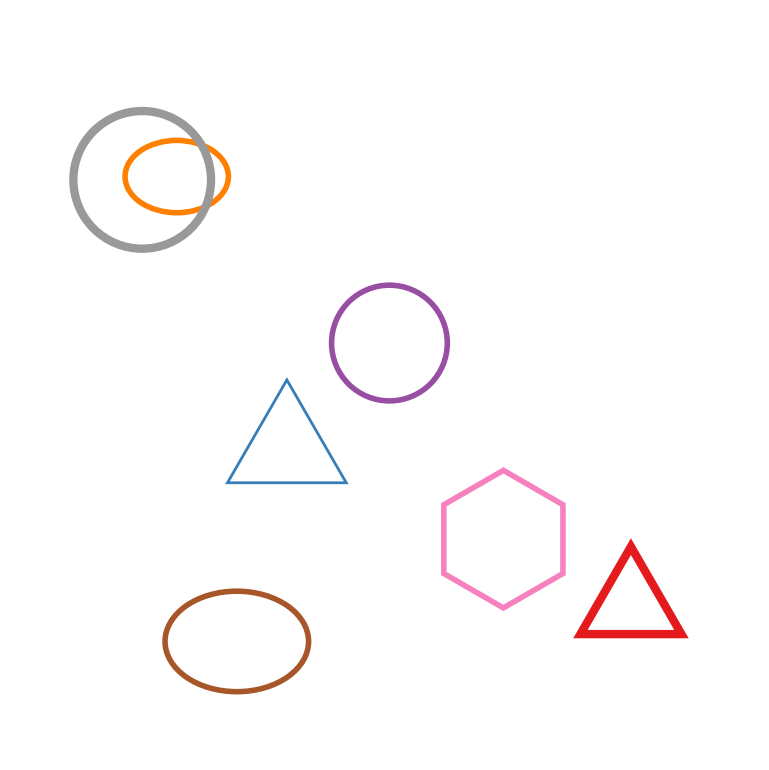[{"shape": "triangle", "thickness": 3, "radius": 0.38, "center": [0.819, 0.214]}, {"shape": "triangle", "thickness": 1, "radius": 0.45, "center": [0.373, 0.418]}, {"shape": "circle", "thickness": 2, "radius": 0.38, "center": [0.506, 0.554]}, {"shape": "oval", "thickness": 2, "radius": 0.34, "center": [0.23, 0.771]}, {"shape": "oval", "thickness": 2, "radius": 0.47, "center": [0.308, 0.167]}, {"shape": "hexagon", "thickness": 2, "radius": 0.45, "center": [0.654, 0.3]}, {"shape": "circle", "thickness": 3, "radius": 0.45, "center": [0.185, 0.766]}]